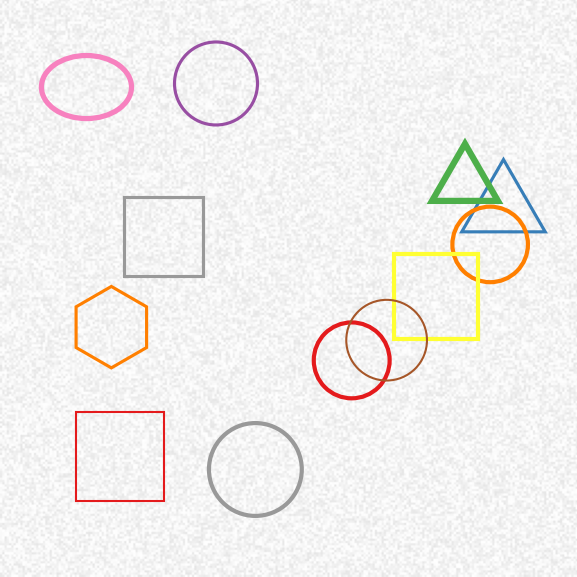[{"shape": "square", "thickness": 1, "radius": 0.38, "center": [0.208, 0.208]}, {"shape": "circle", "thickness": 2, "radius": 0.33, "center": [0.609, 0.375]}, {"shape": "triangle", "thickness": 1.5, "radius": 0.42, "center": [0.872, 0.639]}, {"shape": "triangle", "thickness": 3, "radius": 0.33, "center": [0.805, 0.684]}, {"shape": "circle", "thickness": 1.5, "radius": 0.36, "center": [0.374, 0.855]}, {"shape": "hexagon", "thickness": 1.5, "radius": 0.35, "center": [0.193, 0.433]}, {"shape": "circle", "thickness": 2, "radius": 0.33, "center": [0.849, 0.576]}, {"shape": "square", "thickness": 2, "radius": 0.36, "center": [0.755, 0.486]}, {"shape": "circle", "thickness": 1, "radius": 0.35, "center": [0.669, 0.41]}, {"shape": "oval", "thickness": 2.5, "radius": 0.39, "center": [0.15, 0.848]}, {"shape": "square", "thickness": 1.5, "radius": 0.34, "center": [0.283, 0.59]}, {"shape": "circle", "thickness": 2, "radius": 0.4, "center": [0.442, 0.186]}]